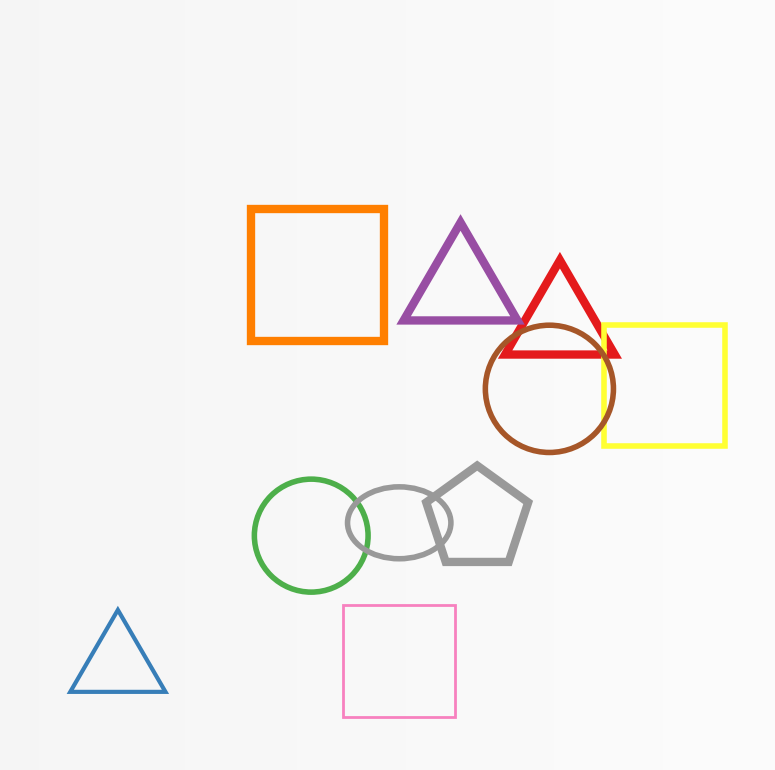[{"shape": "triangle", "thickness": 3, "radius": 0.41, "center": [0.722, 0.58]}, {"shape": "triangle", "thickness": 1.5, "radius": 0.35, "center": [0.152, 0.137]}, {"shape": "circle", "thickness": 2, "radius": 0.37, "center": [0.402, 0.304]}, {"shape": "triangle", "thickness": 3, "radius": 0.42, "center": [0.594, 0.626]}, {"shape": "square", "thickness": 3, "radius": 0.43, "center": [0.409, 0.643]}, {"shape": "square", "thickness": 2, "radius": 0.39, "center": [0.857, 0.499]}, {"shape": "circle", "thickness": 2, "radius": 0.41, "center": [0.709, 0.495]}, {"shape": "square", "thickness": 1, "radius": 0.36, "center": [0.514, 0.141]}, {"shape": "oval", "thickness": 2, "radius": 0.33, "center": [0.515, 0.321]}, {"shape": "pentagon", "thickness": 3, "radius": 0.35, "center": [0.616, 0.326]}]